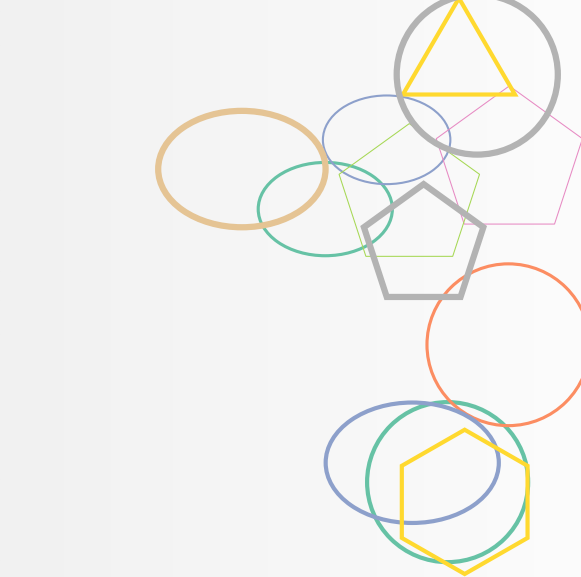[{"shape": "oval", "thickness": 1.5, "radius": 0.58, "center": [0.56, 0.637]}, {"shape": "circle", "thickness": 2, "radius": 0.69, "center": [0.77, 0.164]}, {"shape": "circle", "thickness": 1.5, "radius": 0.7, "center": [0.875, 0.402]}, {"shape": "oval", "thickness": 1, "radius": 0.55, "center": [0.665, 0.757]}, {"shape": "oval", "thickness": 2, "radius": 0.74, "center": [0.709, 0.198]}, {"shape": "pentagon", "thickness": 0.5, "radius": 0.66, "center": [0.876, 0.718]}, {"shape": "pentagon", "thickness": 0.5, "radius": 0.64, "center": [0.704, 0.658]}, {"shape": "triangle", "thickness": 2, "radius": 0.56, "center": [0.79, 0.891]}, {"shape": "hexagon", "thickness": 2, "radius": 0.62, "center": [0.799, 0.13]}, {"shape": "oval", "thickness": 3, "radius": 0.72, "center": [0.416, 0.706]}, {"shape": "pentagon", "thickness": 3, "radius": 0.54, "center": [0.729, 0.572]}, {"shape": "circle", "thickness": 3, "radius": 0.69, "center": [0.821, 0.87]}]